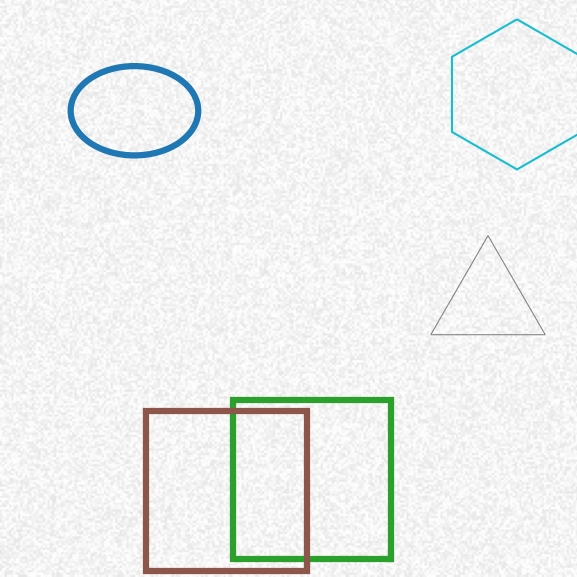[{"shape": "oval", "thickness": 3, "radius": 0.55, "center": [0.233, 0.807]}, {"shape": "square", "thickness": 3, "radius": 0.69, "center": [0.54, 0.169]}, {"shape": "square", "thickness": 3, "radius": 0.69, "center": [0.392, 0.149]}, {"shape": "triangle", "thickness": 0.5, "radius": 0.57, "center": [0.845, 0.477]}, {"shape": "hexagon", "thickness": 1, "radius": 0.65, "center": [0.895, 0.836]}]